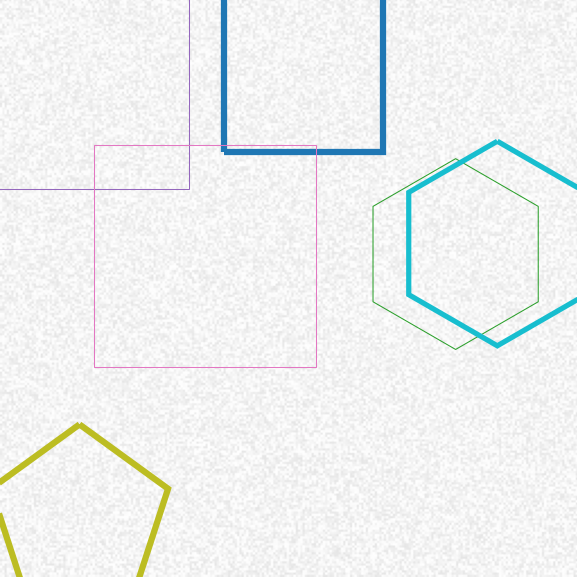[{"shape": "square", "thickness": 3, "radius": 0.69, "center": [0.525, 0.875]}, {"shape": "hexagon", "thickness": 0.5, "radius": 0.83, "center": [0.789, 0.559]}, {"shape": "square", "thickness": 0.5, "radius": 0.84, "center": [0.159, 0.839]}, {"shape": "square", "thickness": 0.5, "radius": 0.96, "center": [0.355, 0.556]}, {"shape": "pentagon", "thickness": 3, "radius": 0.81, "center": [0.138, 0.103]}, {"shape": "hexagon", "thickness": 2.5, "radius": 0.89, "center": [0.861, 0.577]}]